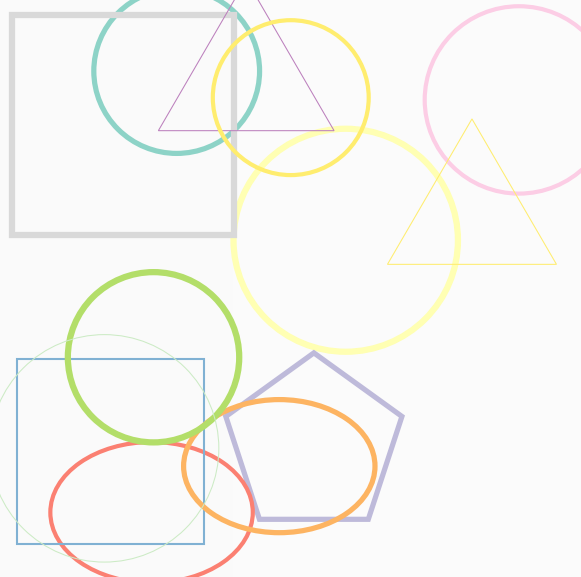[{"shape": "circle", "thickness": 2.5, "radius": 0.71, "center": [0.304, 0.876]}, {"shape": "circle", "thickness": 3, "radius": 0.97, "center": [0.595, 0.583]}, {"shape": "pentagon", "thickness": 2.5, "radius": 0.8, "center": [0.54, 0.229]}, {"shape": "oval", "thickness": 2, "radius": 0.87, "center": [0.261, 0.112]}, {"shape": "square", "thickness": 1, "radius": 0.8, "center": [0.19, 0.217]}, {"shape": "oval", "thickness": 2.5, "radius": 0.82, "center": [0.481, 0.192]}, {"shape": "circle", "thickness": 3, "radius": 0.74, "center": [0.264, 0.38]}, {"shape": "circle", "thickness": 2, "radius": 0.81, "center": [0.893, 0.826]}, {"shape": "square", "thickness": 3, "radius": 0.95, "center": [0.211, 0.783]}, {"shape": "triangle", "thickness": 0.5, "radius": 0.87, "center": [0.424, 0.86]}, {"shape": "circle", "thickness": 0.5, "radius": 0.98, "center": [0.18, 0.223]}, {"shape": "triangle", "thickness": 0.5, "radius": 0.84, "center": [0.812, 0.625]}, {"shape": "circle", "thickness": 2, "radius": 0.67, "center": [0.5, 0.83]}]